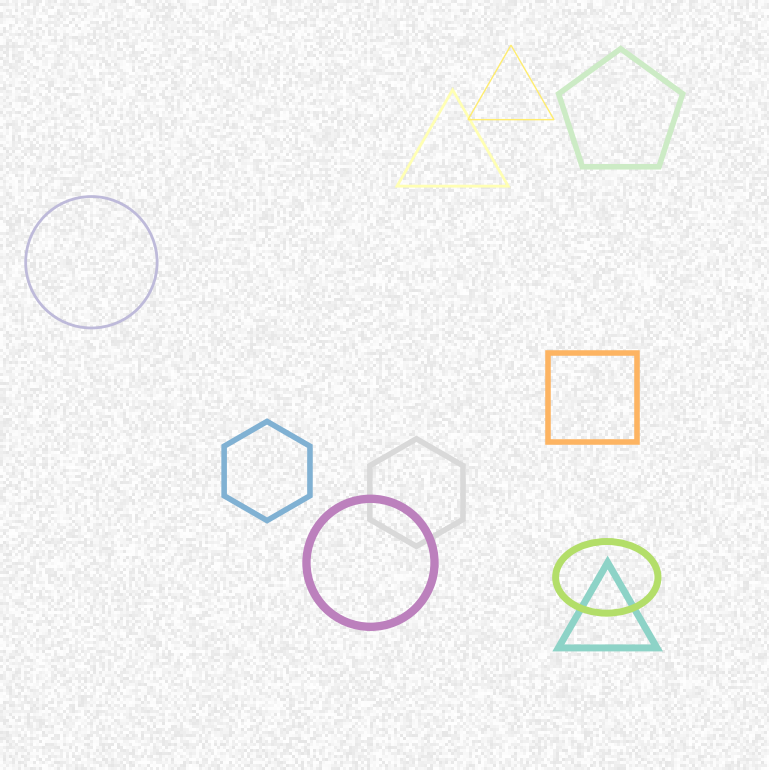[{"shape": "triangle", "thickness": 2.5, "radius": 0.37, "center": [0.789, 0.196]}, {"shape": "triangle", "thickness": 1, "radius": 0.42, "center": [0.588, 0.8]}, {"shape": "circle", "thickness": 1, "radius": 0.43, "center": [0.119, 0.659]}, {"shape": "hexagon", "thickness": 2, "radius": 0.32, "center": [0.347, 0.388]}, {"shape": "square", "thickness": 2, "radius": 0.29, "center": [0.77, 0.484]}, {"shape": "oval", "thickness": 2.5, "radius": 0.33, "center": [0.788, 0.25]}, {"shape": "hexagon", "thickness": 2, "radius": 0.35, "center": [0.541, 0.36]}, {"shape": "circle", "thickness": 3, "radius": 0.42, "center": [0.481, 0.269]}, {"shape": "pentagon", "thickness": 2, "radius": 0.42, "center": [0.806, 0.852]}, {"shape": "triangle", "thickness": 0.5, "radius": 0.32, "center": [0.664, 0.877]}]